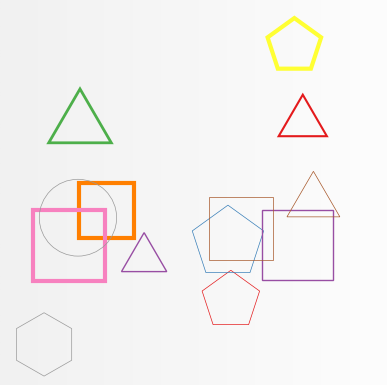[{"shape": "triangle", "thickness": 1.5, "radius": 0.36, "center": [0.781, 0.682]}, {"shape": "pentagon", "thickness": 0.5, "radius": 0.39, "center": [0.596, 0.22]}, {"shape": "pentagon", "thickness": 0.5, "radius": 0.48, "center": [0.588, 0.37]}, {"shape": "triangle", "thickness": 2, "radius": 0.47, "center": [0.206, 0.676]}, {"shape": "triangle", "thickness": 1, "radius": 0.34, "center": [0.372, 0.328]}, {"shape": "square", "thickness": 1, "radius": 0.46, "center": [0.767, 0.364]}, {"shape": "square", "thickness": 3, "radius": 0.35, "center": [0.276, 0.453]}, {"shape": "pentagon", "thickness": 3, "radius": 0.36, "center": [0.76, 0.88]}, {"shape": "triangle", "thickness": 0.5, "radius": 0.39, "center": [0.809, 0.476]}, {"shape": "square", "thickness": 0.5, "radius": 0.41, "center": [0.623, 0.406]}, {"shape": "square", "thickness": 3, "radius": 0.46, "center": [0.178, 0.362]}, {"shape": "circle", "thickness": 0.5, "radius": 0.5, "center": [0.201, 0.435]}, {"shape": "hexagon", "thickness": 0.5, "radius": 0.41, "center": [0.114, 0.105]}]